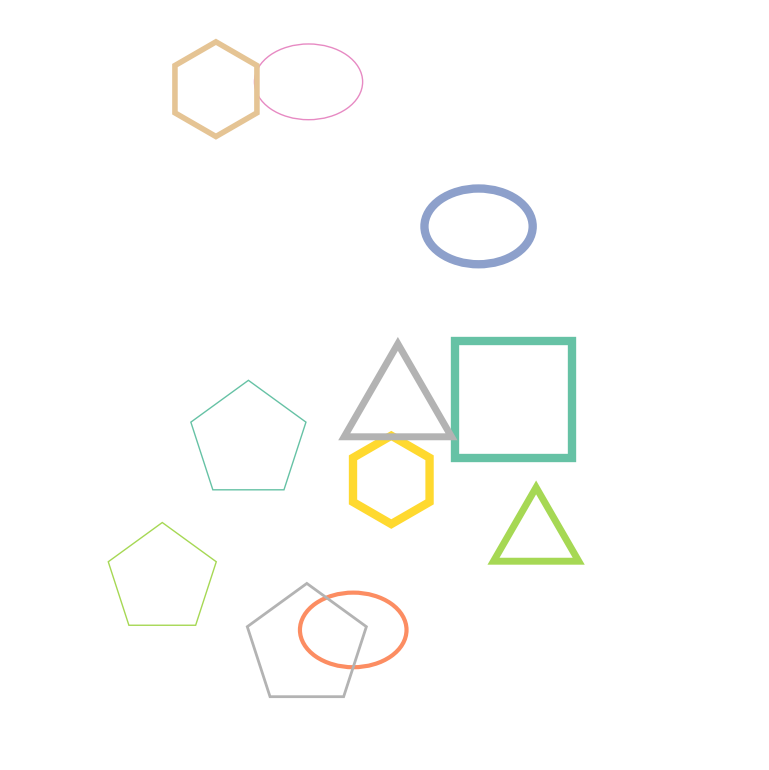[{"shape": "square", "thickness": 3, "radius": 0.38, "center": [0.667, 0.481]}, {"shape": "pentagon", "thickness": 0.5, "radius": 0.39, "center": [0.323, 0.427]}, {"shape": "oval", "thickness": 1.5, "radius": 0.35, "center": [0.459, 0.182]}, {"shape": "oval", "thickness": 3, "radius": 0.35, "center": [0.622, 0.706]}, {"shape": "oval", "thickness": 0.5, "radius": 0.35, "center": [0.401, 0.894]}, {"shape": "triangle", "thickness": 2.5, "radius": 0.32, "center": [0.696, 0.303]}, {"shape": "pentagon", "thickness": 0.5, "radius": 0.37, "center": [0.211, 0.248]}, {"shape": "hexagon", "thickness": 3, "radius": 0.29, "center": [0.508, 0.377]}, {"shape": "hexagon", "thickness": 2, "radius": 0.31, "center": [0.28, 0.884]}, {"shape": "pentagon", "thickness": 1, "radius": 0.41, "center": [0.398, 0.161]}, {"shape": "triangle", "thickness": 2.5, "radius": 0.4, "center": [0.517, 0.473]}]